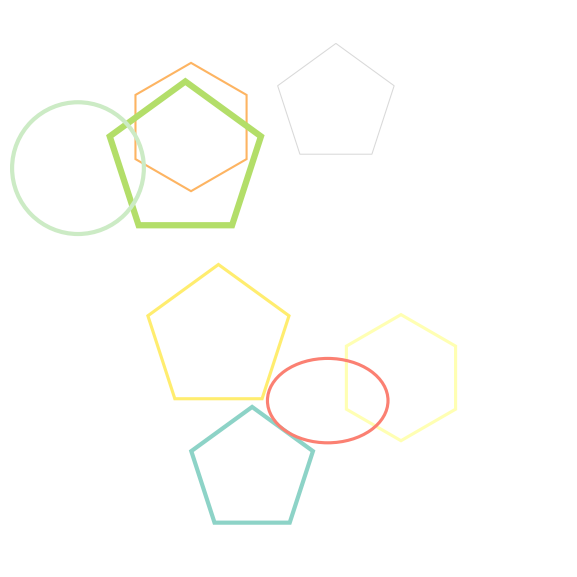[{"shape": "pentagon", "thickness": 2, "radius": 0.55, "center": [0.437, 0.184]}, {"shape": "hexagon", "thickness": 1.5, "radius": 0.55, "center": [0.694, 0.345]}, {"shape": "oval", "thickness": 1.5, "radius": 0.52, "center": [0.567, 0.305]}, {"shape": "hexagon", "thickness": 1, "radius": 0.56, "center": [0.331, 0.779]}, {"shape": "pentagon", "thickness": 3, "radius": 0.69, "center": [0.321, 0.72]}, {"shape": "pentagon", "thickness": 0.5, "radius": 0.53, "center": [0.582, 0.818]}, {"shape": "circle", "thickness": 2, "radius": 0.57, "center": [0.135, 0.708]}, {"shape": "pentagon", "thickness": 1.5, "radius": 0.64, "center": [0.378, 0.413]}]